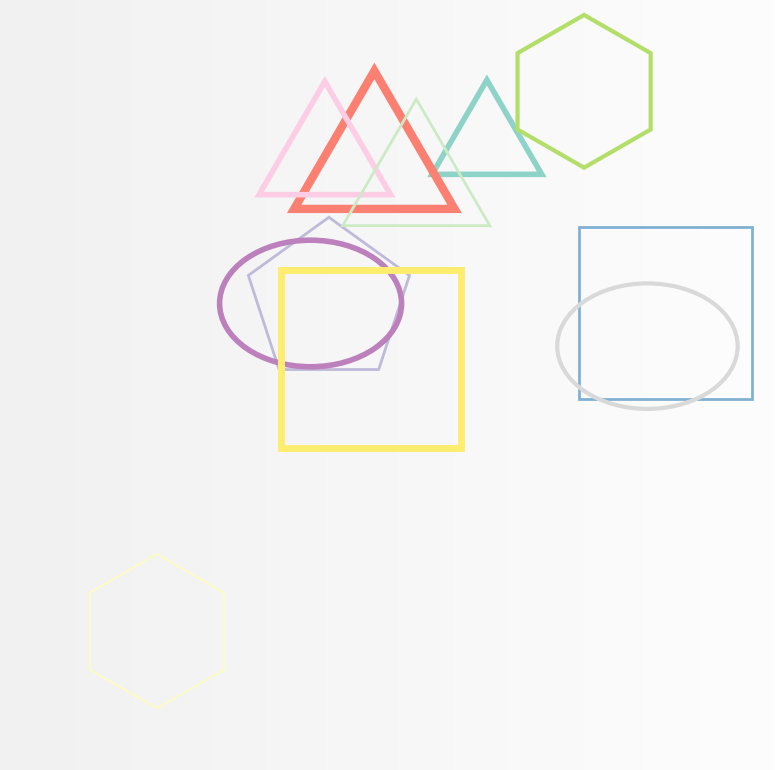[{"shape": "triangle", "thickness": 2, "radius": 0.41, "center": [0.628, 0.814]}, {"shape": "hexagon", "thickness": 0.5, "radius": 0.5, "center": [0.203, 0.18]}, {"shape": "pentagon", "thickness": 1, "radius": 0.55, "center": [0.424, 0.609]}, {"shape": "triangle", "thickness": 3, "radius": 0.6, "center": [0.483, 0.788]}, {"shape": "square", "thickness": 1, "radius": 0.56, "center": [0.859, 0.593]}, {"shape": "hexagon", "thickness": 1.5, "radius": 0.5, "center": [0.754, 0.881]}, {"shape": "triangle", "thickness": 2, "radius": 0.49, "center": [0.419, 0.796]}, {"shape": "oval", "thickness": 1.5, "radius": 0.58, "center": [0.835, 0.55]}, {"shape": "oval", "thickness": 2, "radius": 0.59, "center": [0.401, 0.606]}, {"shape": "triangle", "thickness": 1, "radius": 0.55, "center": [0.537, 0.762]}, {"shape": "square", "thickness": 2.5, "radius": 0.58, "center": [0.479, 0.533]}]